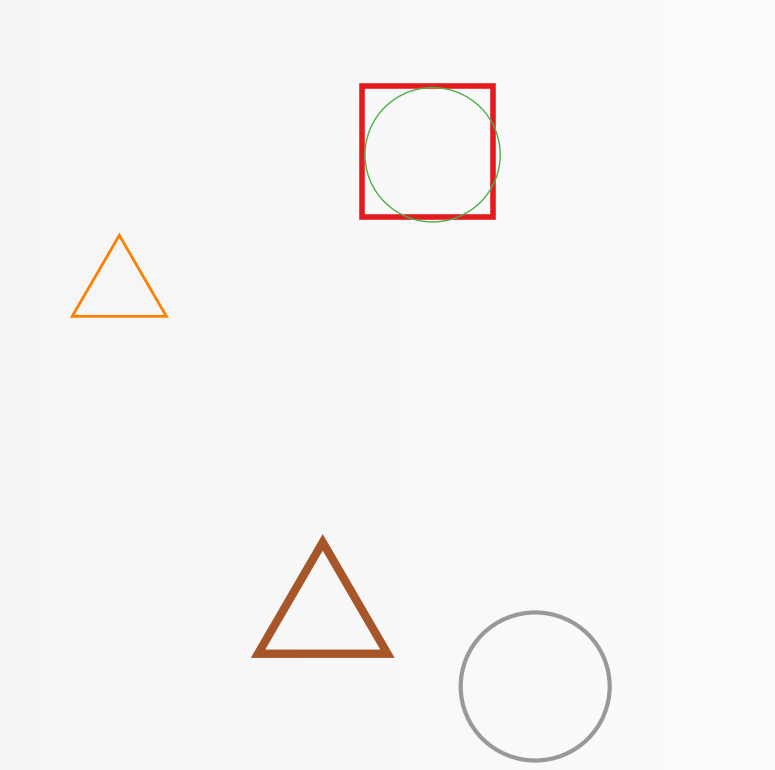[{"shape": "square", "thickness": 2, "radius": 0.43, "center": [0.552, 0.803]}, {"shape": "circle", "thickness": 0.5, "radius": 0.44, "center": [0.558, 0.799]}, {"shape": "triangle", "thickness": 1, "radius": 0.35, "center": [0.154, 0.624]}, {"shape": "triangle", "thickness": 3, "radius": 0.48, "center": [0.416, 0.199]}, {"shape": "circle", "thickness": 1.5, "radius": 0.48, "center": [0.691, 0.108]}]